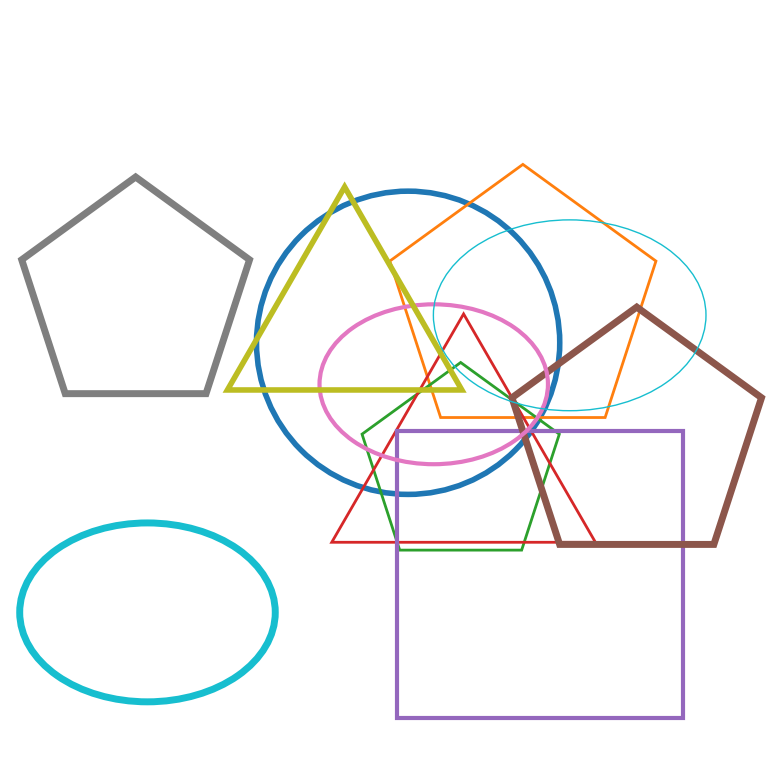[{"shape": "circle", "thickness": 2, "radius": 0.98, "center": [0.53, 0.555]}, {"shape": "pentagon", "thickness": 1, "radius": 0.91, "center": [0.679, 0.605]}, {"shape": "pentagon", "thickness": 1, "radius": 0.67, "center": [0.598, 0.395]}, {"shape": "triangle", "thickness": 1, "radius": 0.99, "center": [0.602, 0.395]}, {"shape": "square", "thickness": 1.5, "radius": 0.93, "center": [0.702, 0.254]}, {"shape": "pentagon", "thickness": 2.5, "radius": 0.85, "center": [0.827, 0.431]}, {"shape": "oval", "thickness": 1.5, "radius": 0.74, "center": [0.563, 0.501]}, {"shape": "pentagon", "thickness": 2.5, "radius": 0.78, "center": [0.176, 0.615]}, {"shape": "triangle", "thickness": 2, "radius": 0.88, "center": [0.448, 0.581]}, {"shape": "oval", "thickness": 0.5, "radius": 0.89, "center": [0.74, 0.591]}, {"shape": "oval", "thickness": 2.5, "radius": 0.83, "center": [0.192, 0.205]}]